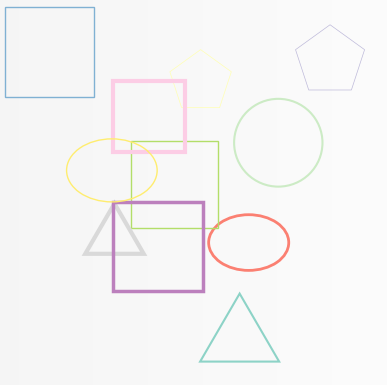[{"shape": "triangle", "thickness": 1.5, "radius": 0.59, "center": [0.618, 0.12]}, {"shape": "pentagon", "thickness": 0.5, "radius": 0.42, "center": [0.518, 0.788]}, {"shape": "pentagon", "thickness": 0.5, "radius": 0.47, "center": [0.852, 0.842]}, {"shape": "oval", "thickness": 2, "radius": 0.52, "center": [0.642, 0.37]}, {"shape": "square", "thickness": 1, "radius": 0.58, "center": [0.128, 0.865]}, {"shape": "square", "thickness": 1, "radius": 0.56, "center": [0.45, 0.522]}, {"shape": "square", "thickness": 3, "radius": 0.47, "center": [0.384, 0.697]}, {"shape": "triangle", "thickness": 3, "radius": 0.44, "center": [0.295, 0.384]}, {"shape": "square", "thickness": 2.5, "radius": 0.58, "center": [0.408, 0.359]}, {"shape": "circle", "thickness": 1.5, "radius": 0.57, "center": [0.718, 0.629]}, {"shape": "oval", "thickness": 1, "radius": 0.58, "center": [0.289, 0.557]}]